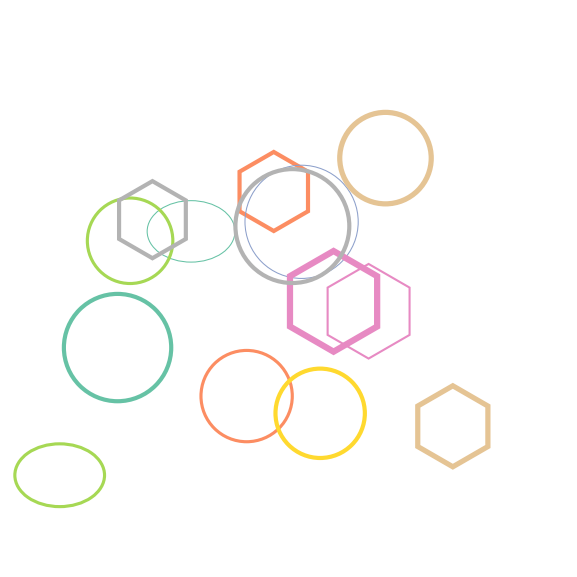[{"shape": "circle", "thickness": 2, "radius": 0.46, "center": [0.204, 0.397]}, {"shape": "oval", "thickness": 0.5, "radius": 0.38, "center": [0.331, 0.598]}, {"shape": "hexagon", "thickness": 2, "radius": 0.34, "center": [0.474, 0.668]}, {"shape": "circle", "thickness": 1.5, "radius": 0.4, "center": [0.427, 0.313]}, {"shape": "circle", "thickness": 0.5, "radius": 0.49, "center": [0.522, 0.615]}, {"shape": "hexagon", "thickness": 3, "radius": 0.44, "center": [0.578, 0.477]}, {"shape": "hexagon", "thickness": 1, "radius": 0.41, "center": [0.638, 0.46]}, {"shape": "oval", "thickness": 1.5, "radius": 0.39, "center": [0.103, 0.176]}, {"shape": "circle", "thickness": 1.5, "radius": 0.37, "center": [0.225, 0.582]}, {"shape": "circle", "thickness": 2, "radius": 0.39, "center": [0.554, 0.283]}, {"shape": "circle", "thickness": 2.5, "radius": 0.4, "center": [0.668, 0.725]}, {"shape": "hexagon", "thickness": 2.5, "radius": 0.35, "center": [0.784, 0.261]}, {"shape": "circle", "thickness": 2, "radius": 0.49, "center": [0.506, 0.608]}, {"shape": "hexagon", "thickness": 2, "radius": 0.33, "center": [0.264, 0.619]}]